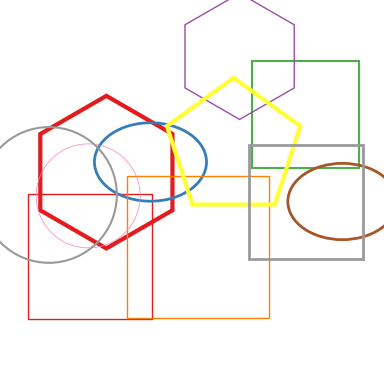[{"shape": "square", "thickness": 1, "radius": 0.81, "center": [0.234, 0.334]}, {"shape": "hexagon", "thickness": 3, "radius": 0.99, "center": [0.276, 0.553]}, {"shape": "oval", "thickness": 2, "radius": 0.73, "center": [0.391, 0.579]}, {"shape": "square", "thickness": 1.5, "radius": 0.69, "center": [0.793, 0.702]}, {"shape": "hexagon", "thickness": 1, "radius": 0.82, "center": [0.622, 0.854]}, {"shape": "square", "thickness": 1, "radius": 0.92, "center": [0.515, 0.359]}, {"shape": "pentagon", "thickness": 3, "radius": 0.91, "center": [0.607, 0.616]}, {"shape": "oval", "thickness": 2, "radius": 0.71, "center": [0.889, 0.477]}, {"shape": "circle", "thickness": 0.5, "radius": 0.68, "center": [0.229, 0.491]}, {"shape": "circle", "thickness": 1.5, "radius": 0.88, "center": [0.127, 0.494]}, {"shape": "square", "thickness": 2, "radius": 0.74, "center": [0.795, 0.476]}]